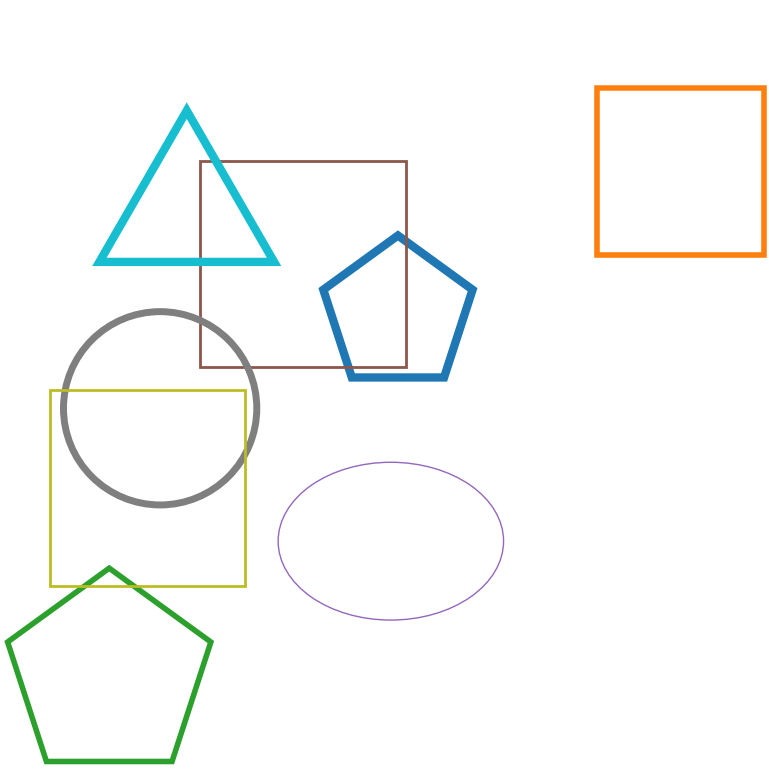[{"shape": "pentagon", "thickness": 3, "radius": 0.51, "center": [0.517, 0.592]}, {"shape": "square", "thickness": 2, "radius": 0.54, "center": [0.884, 0.778]}, {"shape": "pentagon", "thickness": 2, "radius": 0.69, "center": [0.142, 0.123]}, {"shape": "oval", "thickness": 0.5, "radius": 0.73, "center": [0.508, 0.297]}, {"shape": "square", "thickness": 1, "radius": 0.67, "center": [0.394, 0.657]}, {"shape": "circle", "thickness": 2.5, "radius": 0.63, "center": [0.208, 0.47]}, {"shape": "square", "thickness": 1, "radius": 0.64, "center": [0.191, 0.366]}, {"shape": "triangle", "thickness": 3, "radius": 0.65, "center": [0.243, 0.725]}]